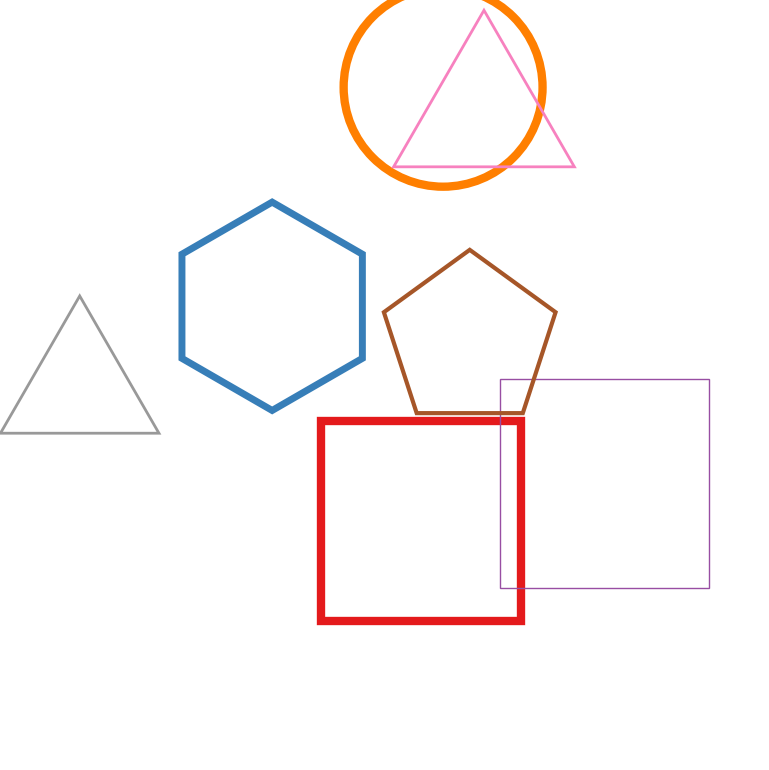[{"shape": "square", "thickness": 3, "radius": 0.65, "center": [0.547, 0.323]}, {"shape": "hexagon", "thickness": 2.5, "radius": 0.68, "center": [0.353, 0.602]}, {"shape": "square", "thickness": 0.5, "radius": 0.68, "center": [0.785, 0.372]}, {"shape": "circle", "thickness": 3, "radius": 0.65, "center": [0.575, 0.887]}, {"shape": "pentagon", "thickness": 1.5, "radius": 0.59, "center": [0.61, 0.558]}, {"shape": "triangle", "thickness": 1, "radius": 0.68, "center": [0.629, 0.851]}, {"shape": "triangle", "thickness": 1, "radius": 0.59, "center": [0.104, 0.497]}]